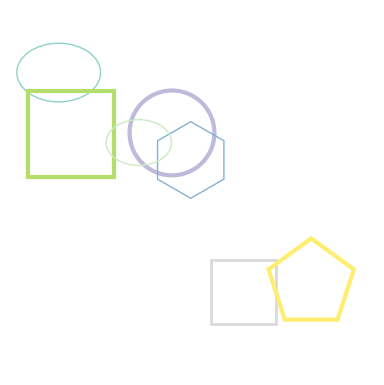[{"shape": "oval", "thickness": 1, "radius": 0.54, "center": [0.152, 0.812]}, {"shape": "circle", "thickness": 3, "radius": 0.55, "center": [0.447, 0.655]}, {"shape": "hexagon", "thickness": 1, "radius": 0.5, "center": [0.495, 0.584]}, {"shape": "square", "thickness": 3, "radius": 0.56, "center": [0.184, 0.651]}, {"shape": "square", "thickness": 2, "radius": 0.42, "center": [0.633, 0.242]}, {"shape": "oval", "thickness": 1, "radius": 0.42, "center": [0.361, 0.63]}, {"shape": "pentagon", "thickness": 3, "radius": 0.58, "center": [0.808, 0.264]}]